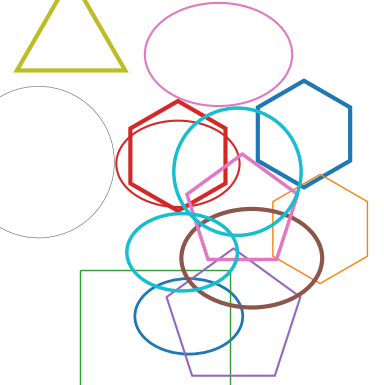[{"shape": "hexagon", "thickness": 3, "radius": 0.69, "center": [0.79, 0.652]}, {"shape": "oval", "thickness": 2, "radius": 0.7, "center": [0.49, 0.178]}, {"shape": "hexagon", "thickness": 1, "radius": 0.71, "center": [0.832, 0.405]}, {"shape": "square", "thickness": 1, "radius": 0.97, "center": [0.403, 0.105]}, {"shape": "oval", "thickness": 1.5, "radius": 0.8, "center": [0.462, 0.575]}, {"shape": "hexagon", "thickness": 3, "radius": 0.71, "center": [0.462, 0.595]}, {"shape": "pentagon", "thickness": 1.5, "radius": 0.91, "center": [0.606, 0.172]}, {"shape": "oval", "thickness": 3, "radius": 0.91, "center": [0.654, 0.329]}, {"shape": "pentagon", "thickness": 2.5, "radius": 0.76, "center": [0.629, 0.448]}, {"shape": "oval", "thickness": 1.5, "radius": 0.96, "center": [0.568, 0.859]}, {"shape": "circle", "thickness": 0.5, "radius": 0.98, "center": [0.1, 0.579]}, {"shape": "triangle", "thickness": 3, "radius": 0.81, "center": [0.185, 0.898]}, {"shape": "circle", "thickness": 2.5, "radius": 0.83, "center": [0.617, 0.554]}, {"shape": "oval", "thickness": 2.5, "radius": 0.72, "center": [0.473, 0.345]}]